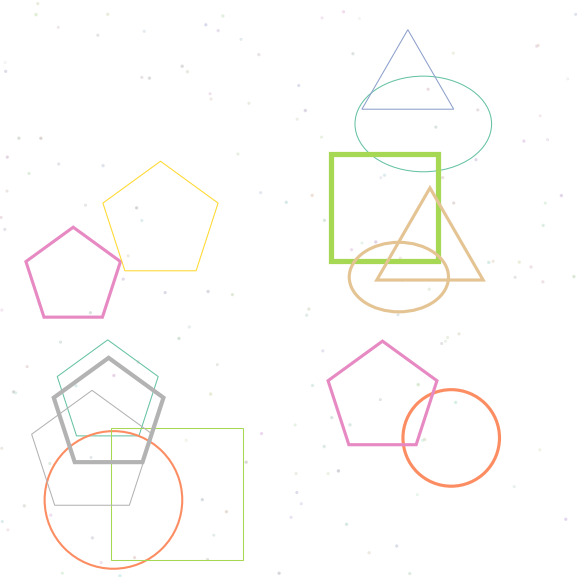[{"shape": "pentagon", "thickness": 0.5, "radius": 0.46, "center": [0.187, 0.319]}, {"shape": "oval", "thickness": 0.5, "radius": 0.59, "center": [0.733, 0.784]}, {"shape": "circle", "thickness": 1, "radius": 0.6, "center": [0.196, 0.133]}, {"shape": "circle", "thickness": 1.5, "radius": 0.42, "center": [0.781, 0.241]}, {"shape": "triangle", "thickness": 0.5, "radius": 0.46, "center": [0.706, 0.856]}, {"shape": "pentagon", "thickness": 1.5, "radius": 0.43, "center": [0.127, 0.52]}, {"shape": "pentagon", "thickness": 1.5, "radius": 0.5, "center": [0.662, 0.309]}, {"shape": "square", "thickness": 0.5, "radius": 0.57, "center": [0.307, 0.144]}, {"shape": "square", "thickness": 2.5, "radius": 0.46, "center": [0.666, 0.64]}, {"shape": "pentagon", "thickness": 0.5, "radius": 0.52, "center": [0.278, 0.615]}, {"shape": "triangle", "thickness": 1.5, "radius": 0.53, "center": [0.745, 0.567]}, {"shape": "oval", "thickness": 1.5, "radius": 0.43, "center": [0.691, 0.519]}, {"shape": "pentagon", "thickness": 2, "radius": 0.5, "center": [0.188, 0.28]}, {"shape": "pentagon", "thickness": 0.5, "radius": 0.55, "center": [0.159, 0.213]}]